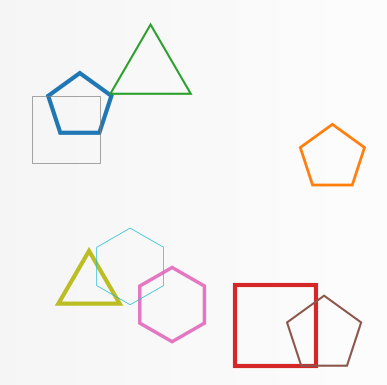[{"shape": "pentagon", "thickness": 3, "radius": 0.43, "center": [0.206, 0.725]}, {"shape": "pentagon", "thickness": 2, "radius": 0.44, "center": [0.858, 0.59]}, {"shape": "triangle", "thickness": 1.5, "radius": 0.6, "center": [0.389, 0.816]}, {"shape": "square", "thickness": 3, "radius": 0.52, "center": [0.711, 0.155]}, {"shape": "pentagon", "thickness": 1.5, "radius": 0.5, "center": [0.836, 0.131]}, {"shape": "hexagon", "thickness": 2.5, "radius": 0.48, "center": [0.444, 0.209]}, {"shape": "square", "thickness": 0.5, "radius": 0.44, "center": [0.171, 0.663]}, {"shape": "triangle", "thickness": 3, "radius": 0.46, "center": [0.23, 0.257]}, {"shape": "hexagon", "thickness": 0.5, "radius": 0.5, "center": [0.336, 0.308]}]